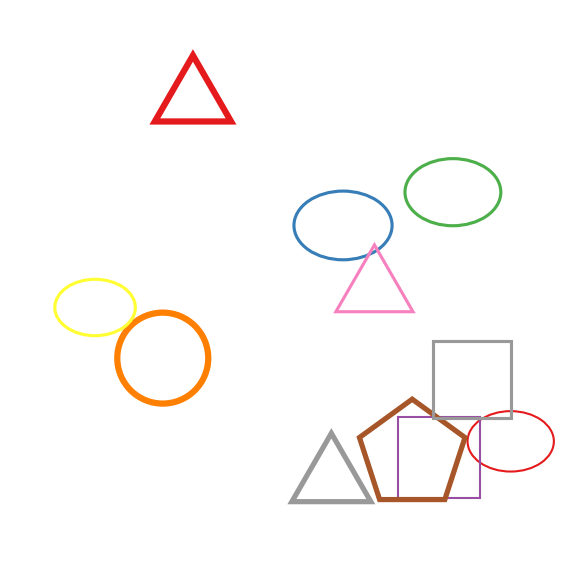[{"shape": "oval", "thickness": 1, "radius": 0.37, "center": [0.884, 0.235]}, {"shape": "triangle", "thickness": 3, "radius": 0.38, "center": [0.334, 0.827]}, {"shape": "oval", "thickness": 1.5, "radius": 0.42, "center": [0.594, 0.609]}, {"shape": "oval", "thickness": 1.5, "radius": 0.41, "center": [0.784, 0.666]}, {"shape": "square", "thickness": 1, "radius": 0.35, "center": [0.76, 0.207]}, {"shape": "circle", "thickness": 3, "radius": 0.39, "center": [0.282, 0.379]}, {"shape": "oval", "thickness": 1.5, "radius": 0.35, "center": [0.165, 0.467]}, {"shape": "pentagon", "thickness": 2.5, "radius": 0.48, "center": [0.714, 0.212]}, {"shape": "triangle", "thickness": 1.5, "radius": 0.39, "center": [0.648, 0.498]}, {"shape": "triangle", "thickness": 2.5, "radius": 0.39, "center": [0.574, 0.17]}, {"shape": "square", "thickness": 1.5, "radius": 0.34, "center": [0.817, 0.342]}]